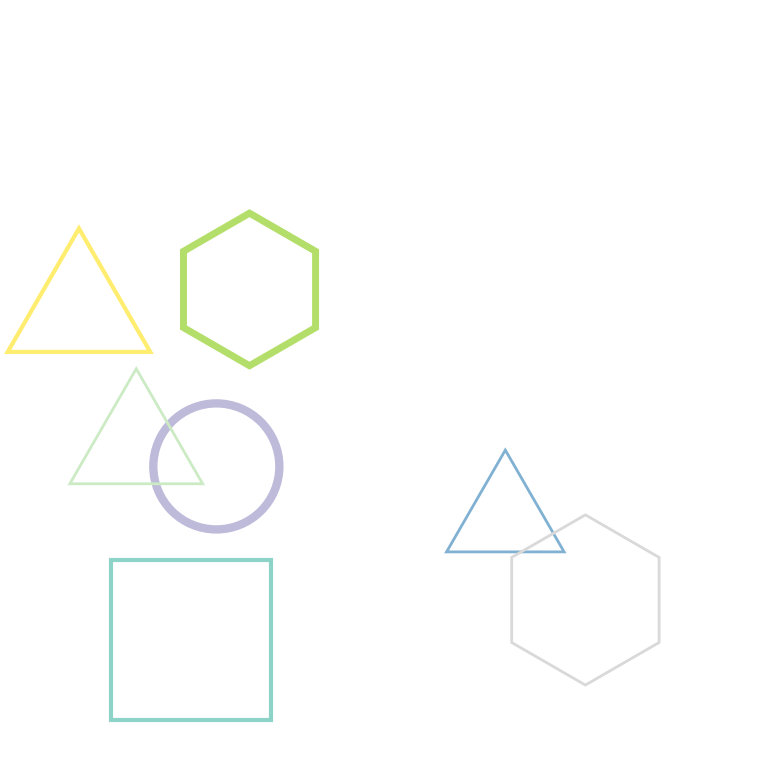[{"shape": "square", "thickness": 1.5, "radius": 0.52, "center": [0.248, 0.169]}, {"shape": "circle", "thickness": 3, "radius": 0.41, "center": [0.281, 0.394]}, {"shape": "triangle", "thickness": 1, "radius": 0.44, "center": [0.656, 0.327]}, {"shape": "hexagon", "thickness": 2.5, "radius": 0.5, "center": [0.324, 0.624]}, {"shape": "hexagon", "thickness": 1, "radius": 0.55, "center": [0.76, 0.221]}, {"shape": "triangle", "thickness": 1, "radius": 0.5, "center": [0.177, 0.422]}, {"shape": "triangle", "thickness": 1.5, "radius": 0.53, "center": [0.103, 0.596]}]